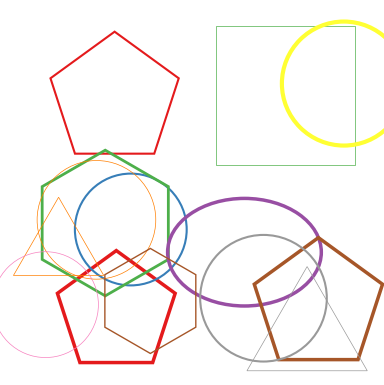[{"shape": "pentagon", "thickness": 2.5, "radius": 0.8, "center": [0.302, 0.188]}, {"shape": "pentagon", "thickness": 1.5, "radius": 0.88, "center": [0.298, 0.743]}, {"shape": "circle", "thickness": 1.5, "radius": 0.73, "center": [0.34, 0.404]}, {"shape": "hexagon", "thickness": 2, "radius": 0.95, "center": [0.273, 0.421]}, {"shape": "square", "thickness": 0.5, "radius": 0.9, "center": [0.742, 0.751]}, {"shape": "oval", "thickness": 2.5, "radius": 1.0, "center": [0.635, 0.345]}, {"shape": "triangle", "thickness": 0.5, "radius": 0.68, "center": [0.152, 0.352]}, {"shape": "circle", "thickness": 0.5, "radius": 0.77, "center": [0.251, 0.429]}, {"shape": "circle", "thickness": 3, "radius": 0.81, "center": [0.893, 0.783]}, {"shape": "pentagon", "thickness": 2.5, "radius": 0.88, "center": [0.827, 0.208]}, {"shape": "hexagon", "thickness": 1, "radius": 0.68, "center": [0.39, 0.218]}, {"shape": "circle", "thickness": 0.5, "radius": 0.69, "center": [0.118, 0.209]}, {"shape": "triangle", "thickness": 0.5, "radius": 0.9, "center": [0.798, 0.127]}, {"shape": "circle", "thickness": 1.5, "radius": 0.82, "center": [0.684, 0.225]}]